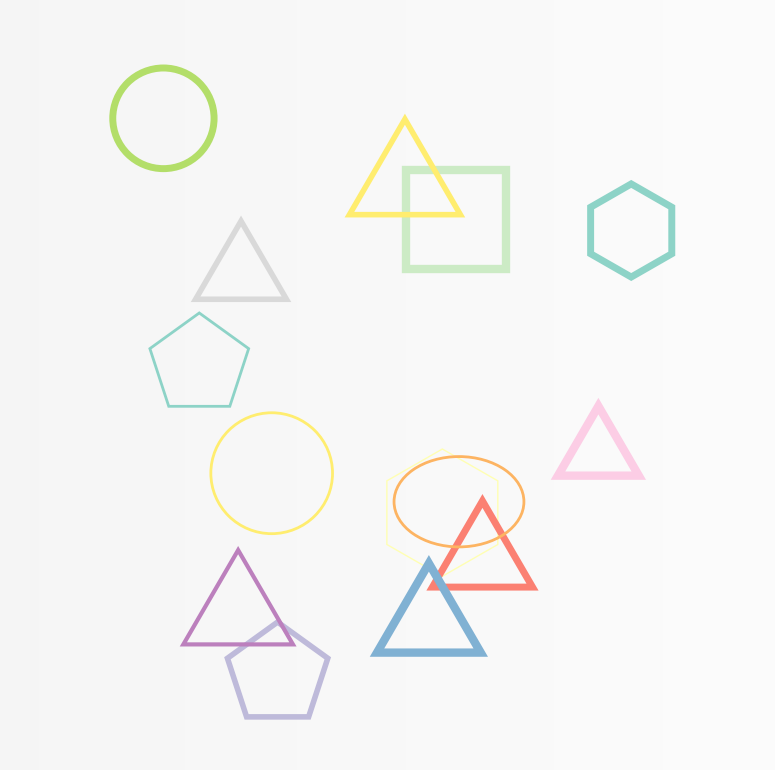[{"shape": "pentagon", "thickness": 1, "radius": 0.34, "center": [0.257, 0.527]}, {"shape": "hexagon", "thickness": 2.5, "radius": 0.3, "center": [0.814, 0.701]}, {"shape": "hexagon", "thickness": 0.5, "radius": 0.41, "center": [0.571, 0.334]}, {"shape": "pentagon", "thickness": 2, "radius": 0.34, "center": [0.358, 0.124]}, {"shape": "triangle", "thickness": 2.5, "radius": 0.37, "center": [0.623, 0.275]}, {"shape": "triangle", "thickness": 3, "radius": 0.39, "center": [0.553, 0.191]}, {"shape": "oval", "thickness": 1, "radius": 0.42, "center": [0.592, 0.348]}, {"shape": "circle", "thickness": 2.5, "radius": 0.33, "center": [0.211, 0.846]}, {"shape": "triangle", "thickness": 3, "radius": 0.3, "center": [0.772, 0.412]}, {"shape": "triangle", "thickness": 2, "radius": 0.34, "center": [0.311, 0.645]}, {"shape": "triangle", "thickness": 1.5, "radius": 0.41, "center": [0.307, 0.204]}, {"shape": "square", "thickness": 3, "radius": 0.32, "center": [0.589, 0.715]}, {"shape": "circle", "thickness": 1, "radius": 0.39, "center": [0.351, 0.385]}, {"shape": "triangle", "thickness": 2, "radius": 0.41, "center": [0.522, 0.763]}]